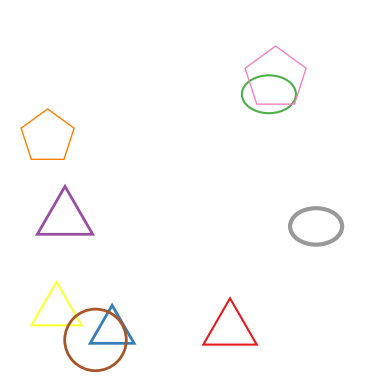[{"shape": "triangle", "thickness": 1.5, "radius": 0.4, "center": [0.597, 0.145]}, {"shape": "triangle", "thickness": 2, "radius": 0.33, "center": [0.291, 0.141]}, {"shape": "oval", "thickness": 1.5, "radius": 0.35, "center": [0.699, 0.755]}, {"shape": "triangle", "thickness": 2, "radius": 0.41, "center": [0.169, 0.433]}, {"shape": "pentagon", "thickness": 1, "radius": 0.36, "center": [0.124, 0.645]}, {"shape": "triangle", "thickness": 1.5, "radius": 0.38, "center": [0.147, 0.193]}, {"shape": "circle", "thickness": 2, "radius": 0.4, "center": [0.248, 0.117]}, {"shape": "pentagon", "thickness": 1, "radius": 0.42, "center": [0.716, 0.797]}, {"shape": "oval", "thickness": 3, "radius": 0.34, "center": [0.821, 0.412]}]